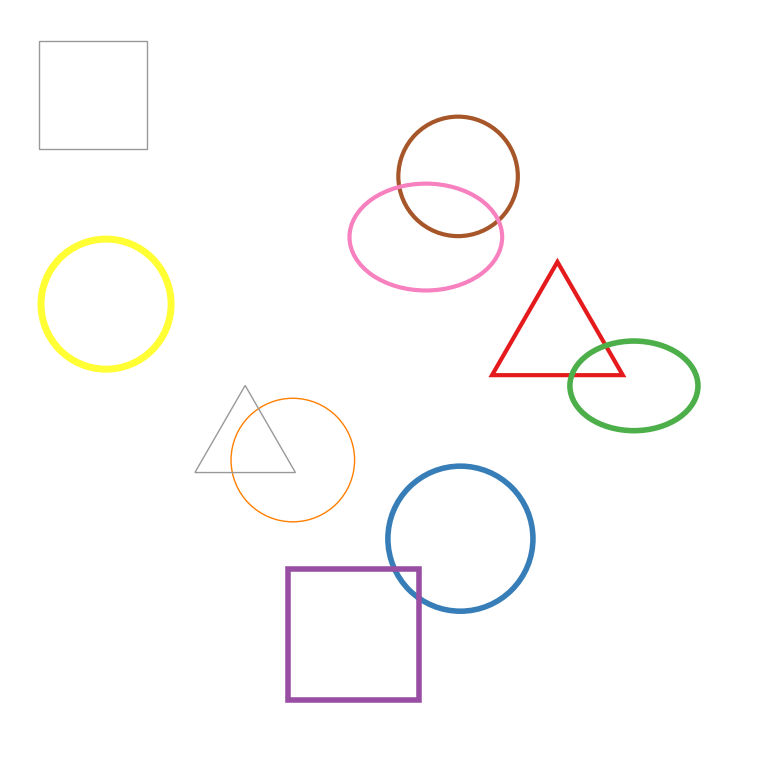[{"shape": "triangle", "thickness": 1.5, "radius": 0.49, "center": [0.724, 0.562]}, {"shape": "circle", "thickness": 2, "radius": 0.47, "center": [0.598, 0.3]}, {"shape": "oval", "thickness": 2, "radius": 0.42, "center": [0.823, 0.499]}, {"shape": "square", "thickness": 2, "radius": 0.43, "center": [0.46, 0.175]}, {"shape": "circle", "thickness": 0.5, "radius": 0.4, "center": [0.38, 0.403]}, {"shape": "circle", "thickness": 2.5, "radius": 0.42, "center": [0.138, 0.605]}, {"shape": "circle", "thickness": 1.5, "radius": 0.39, "center": [0.595, 0.771]}, {"shape": "oval", "thickness": 1.5, "radius": 0.5, "center": [0.553, 0.692]}, {"shape": "square", "thickness": 0.5, "radius": 0.35, "center": [0.121, 0.877]}, {"shape": "triangle", "thickness": 0.5, "radius": 0.38, "center": [0.318, 0.424]}]